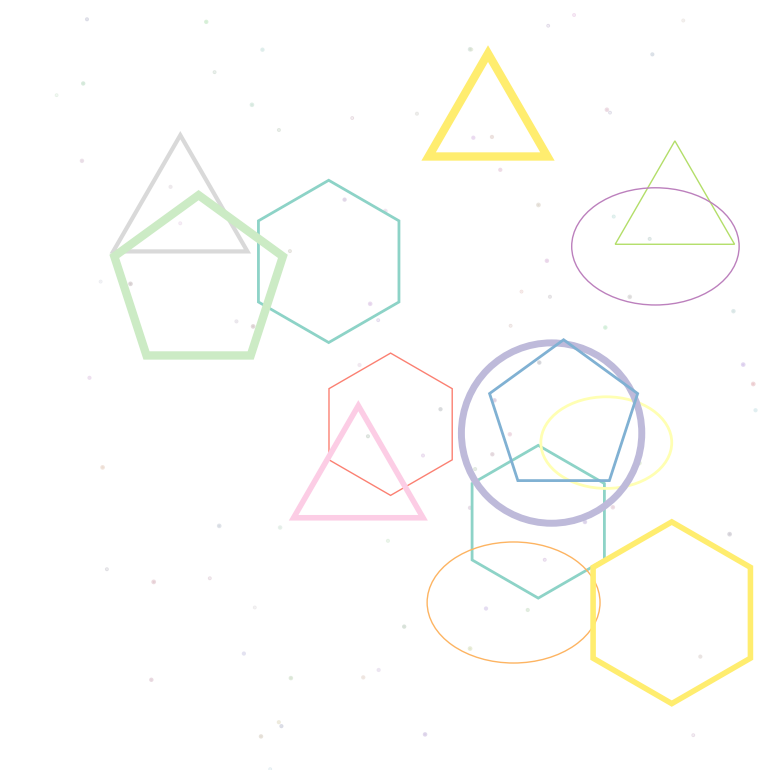[{"shape": "hexagon", "thickness": 1, "radius": 0.53, "center": [0.427, 0.661]}, {"shape": "hexagon", "thickness": 1, "radius": 0.5, "center": [0.699, 0.322]}, {"shape": "oval", "thickness": 1, "radius": 0.43, "center": [0.787, 0.425]}, {"shape": "circle", "thickness": 2.5, "radius": 0.59, "center": [0.716, 0.438]}, {"shape": "hexagon", "thickness": 0.5, "radius": 0.46, "center": [0.507, 0.449]}, {"shape": "pentagon", "thickness": 1, "radius": 0.51, "center": [0.732, 0.458]}, {"shape": "oval", "thickness": 0.5, "radius": 0.56, "center": [0.667, 0.218]}, {"shape": "triangle", "thickness": 0.5, "radius": 0.45, "center": [0.876, 0.728]}, {"shape": "triangle", "thickness": 2, "radius": 0.49, "center": [0.465, 0.376]}, {"shape": "triangle", "thickness": 1.5, "radius": 0.5, "center": [0.234, 0.724]}, {"shape": "oval", "thickness": 0.5, "radius": 0.54, "center": [0.851, 0.68]}, {"shape": "pentagon", "thickness": 3, "radius": 0.58, "center": [0.258, 0.631]}, {"shape": "hexagon", "thickness": 2, "radius": 0.59, "center": [0.872, 0.204]}, {"shape": "triangle", "thickness": 3, "radius": 0.45, "center": [0.634, 0.841]}]